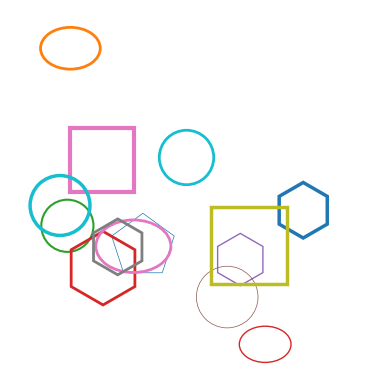[{"shape": "hexagon", "thickness": 2.5, "radius": 0.36, "center": [0.788, 0.454]}, {"shape": "pentagon", "thickness": 0.5, "radius": 0.43, "center": [0.371, 0.361]}, {"shape": "oval", "thickness": 2, "radius": 0.39, "center": [0.183, 0.875]}, {"shape": "circle", "thickness": 1.5, "radius": 0.34, "center": [0.175, 0.414]}, {"shape": "hexagon", "thickness": 2, "radius": 0.48, "center": [0.268, 0.304]}, {"shape": "oval", "thickness": 1, "radius": 0.34, "center": [0.689, 0.106]}, {"shape": "hexagon", "thickness": 1, "radius": 0.34, "center": [0.624, 0.326]}, {"shape": "circle", "thickness": 0.5, "radius": 0.4, "center": [0.59, 0.228]}, {"shape": "square", "thickness": 3, "radius": 0.42, "center": [0.265, 0.585]}, {"shape": "oval", "thickness": 2, "radius": 0.49, "center": [0.346, 0.361]}, {"shape": "hexagon", "thickness": 2, "radius": 0.36, "center": [0.306, 0.359]}, {"shape": "square", "thickness": 2.5, "radius": 0.5, "center": [0.646, 0.363]}, {"shape": "circle", "thickness": 2.5, "radius": 0.39, "center": [0.156, 0.466]}, {"shape": "circle", "thickness": 2, "radius": 0.35, "center": [0.484, 0.591]}]